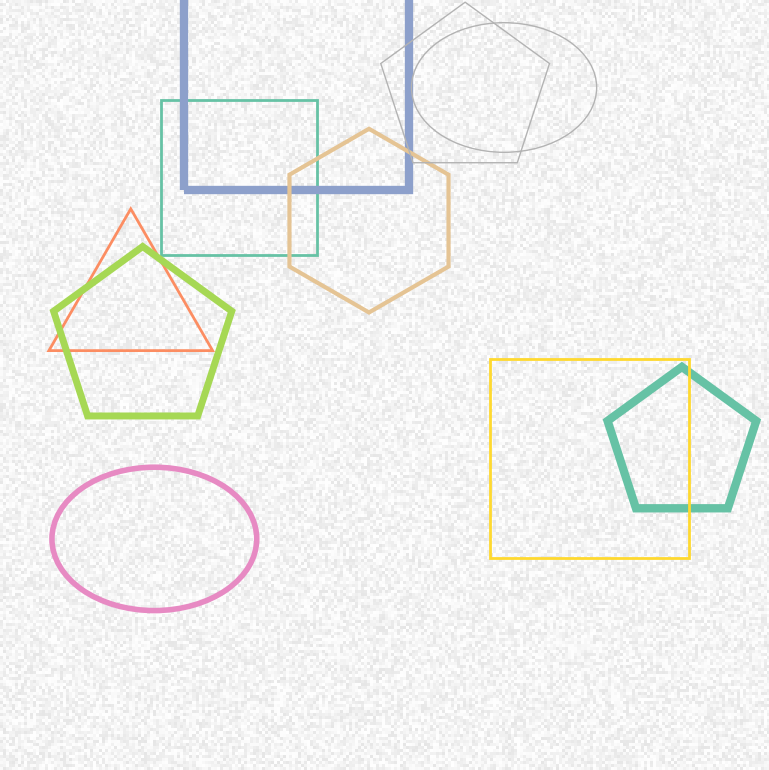[{"shape": "square", "thickness": 1, "radius": 0.51, "center": [0.311, 0.769]}, {"shape": "pentagon", "thickness": 3, "radius": 0.51, "center": [0.886, 0.422]}, {"shape": "triangle", "thickness": 1, "radius": 0.61, "center": [0.17, 0.606]}, {"shape": "square", "thickness": 3, "radius": 0.73, "center": [0.385, 0.899]}, {"shape": "oval", "thickness": 2, "radius": 0.66, "center": [0.2, 0.3]}, {"shape": "pentagon", "thickness": 2.5, "radius": 0.61, "center": [0.185, 0.558]}, {"shape": "square", "thickness": 1, "radius": 0.65, "center": [0.765, 0.404]}, {"shape": "hexagon", "thickness": 1.5, "radius": 0.6, "center": [0.479, 0.713]}, {"shape": "pentagon", "thickness": 0.5, "radius": 0.58, "center": [0.604, 0.882]}, {"shape": "oval", "thickness": 0.5, "radius": 0.6, "center": [0.655, 0.886]}]